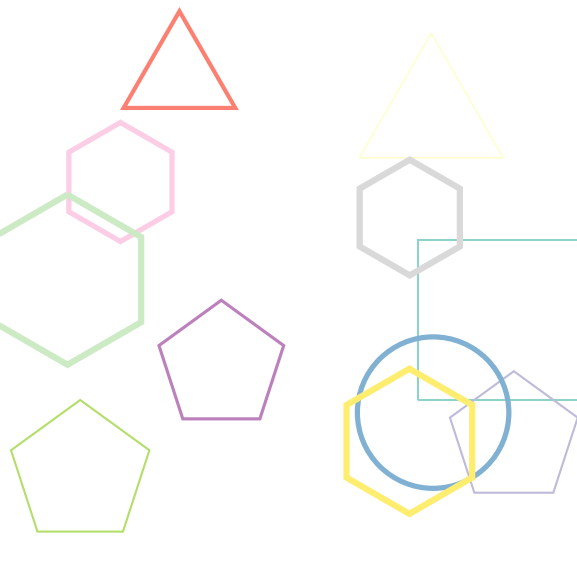[{"shape": "square", "thickness": 1, "radius": 0.69, "center": [0.863, 0.445]}, {"shape": "triangle", "thickness": 0.5, "radius": 0.72, "center": [0.747, 0.798]}, {"shape": "pentagon", "thickness": 1, "radius": 0.58, "center": [0.89, 0.24]}, {"shape": "triangle", "thickness": 2, "radius": 0.56, "center": [0.311, 0.868]}, {"shape": "circle", "thickness": 2.5, "radius": 0.66, "center": [0.75, 0.285]}, {"shape": "pentagon", "thickness": 1, "radius": 0.63, "center": [0.139, 0.181]}, {"shape": "hexagon", "thickness": 2.5, "radius": 0.52, "center": [0.209, 0.684]}, {"shape": "hexagon", "thickness": 3, "radius": 0.5, "center": [0.71, 0.622]}, {"shape": "pentagon", "thickness": 1.5, "radius": 0.57, "center": [0.383, 0.366]}, {"shape": "hexagon", "thickness": 3, "radius": 0.74, "center": [0.117, 0.515]}, {"shape": "hexagon", "thickness": 3, "radius": 0.63, "center": [0.709, 0.235]}]